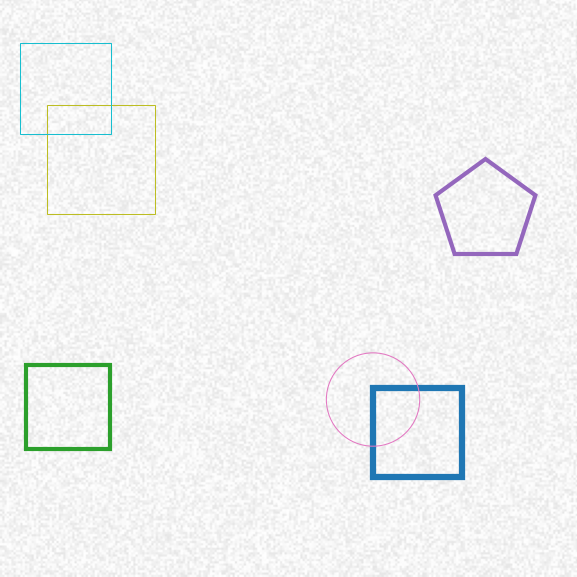[{"shape": "square", "thickness": 3, "radius": 0.39, "center": [0.723, 0.251]}, {"shape": "square", "thickness": 2, "radius": 0.36, "center": [0.117, 0.294]}, {"shape": "pentagon", "thickness": 2, "radius": 0.45, "center": [0.841, 0.633]}, {"shape": "circle", "thickness": 0.5, "radius": 0.4, "center": [0.646, 0.307]}, {"shape": "square", "thickness": 0.5, "radius": 0.47, "center": [0.175, 0.723]}, {"shape": "square", "thickness": 0.5, "radius": 0.4, "center": [0.113, 0.846]}]